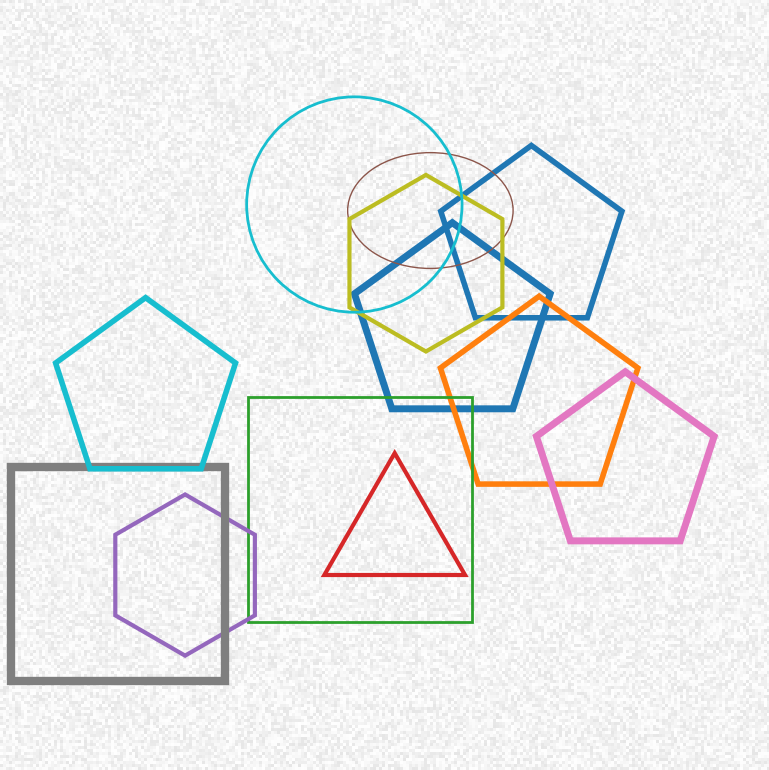[{"shape": "pentagon", "thickness": 2, "radius": 0.62, "center": [0.69, 0.687]}, {"shape": "pentagon", "thickness": 2.5, "radius": 0.67, "center": [0.587, 0.577]}, {"shape": "pentagon", "thickness": 2, "radius": 0.67, "center": [0.7, 0.48]}, {"shape": "square", "thickness": 1, "radius": 0.73, "center": [0.468, 0.339]}, {"shape": "triangle", "thickness": 1.5, "radius": 0.53, "center": [0.513, 0.306]}, {"shape": "hexagon", "thickness": 1.5, "radius": 0.52, "center": [0.24, 0.253]}, {"shape": "oval", "thickness": 0.5, "radius": 0.54, "center": [0.559, 0.727]}, {"shape": "pentagon", "thickness": 2.5, "radius": 0.61, "center": [0.812, 0.396]}, {"shape": "square", "thickness": 3, "radius": 0.69, "center": [0.153, 0.254]}, {"shape": "hexagon", "thickness": 1.5, "radius": 0.57, "center": [0.553, 0.658]}, {"shape": "circle", "thickness": 1, "radius": 0.7, "center": [0.46, 0.734]}, {"shape": "pentagon", "thickness": 2, "radius": 0.61, "center": [0.189, 0.491]}]